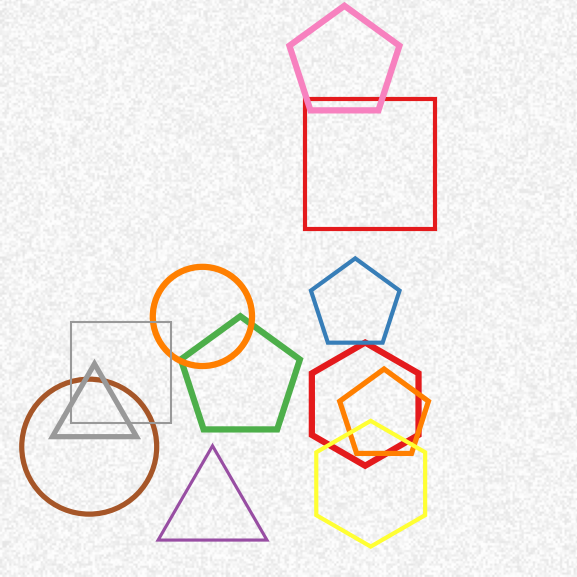[{"shape": "hexagon", "thickness": 3, "radius": 0.53, "center": [0.632, 0.299]}, {"shape": "square", "thickness": 2, "radius": 0.56, "center": [0.641, 0.715]}, {"shape": "pentagon", "thickness": 2, "radius": 0.4, "center": [0.615, 0.471]}, {"shape": "pentagon", "thickness": 3, "radius": 0.54, "center": [0.416, 0.343]}, {"shape": "triangle", "thickness": 1.5, "radius": 0.54, "center": [0.368, 0.118]}, {"shape": "pentagon", "thickness": 2.5, "radius": 0.4, "center": [0.665, 0.279]}, {"shape": "circle", "thickness": 3, "radius": 0.43, "center": [0.35, 0.451]}, {"shape": "hexagon", "thickness": 2, "radius": 0.54, "center": [0.642, 0.162]}, {"shape": "circle", "thickness": 2.5, "radius": 0.58, "center": [0.154, 0.226]}, {"shape": "pentagon", "thickness": 3, "radius": 0.5, "center": [0.596, 0.889]}, {"shape": "triangle", "thickness": 2.5, "radius": 0.42, "center": [0.164, 0.285]}, {"shape": "square", "thickness": 1, "radius": 0.44, "center": [0.209, 0.354]}]